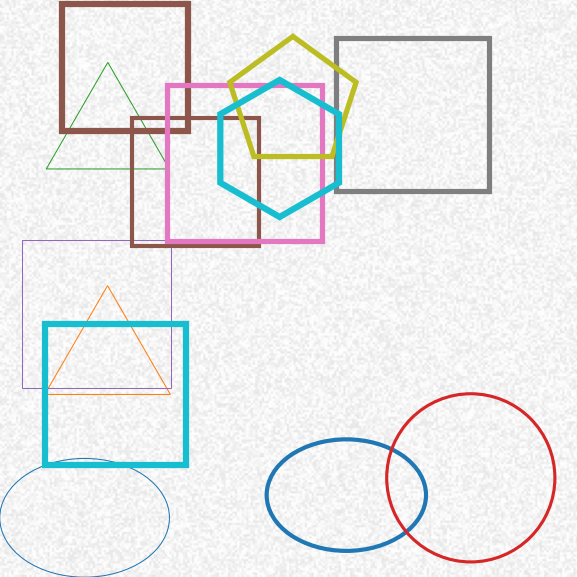[{"shape": "oval", "thickness": 2, "radius": 0.69, "center": [0.6, 0.142]}, {"shape": "oval", "thickness": 0.5, "radius": 0.73, "center": [0.147, 0.102]}, {"shape": "triangle", "thickness": 0.5, "radius": 0.63, "center": [0.186, 0.379]}, {"shape": "triangle", "thickness": 0.5, "radius": 0.62, "center": [0.187, 0.768]}, {"shape": "circle", "thickness": 1.5, "radius": 0.73, "center": [0.815, 0.172]}, {"shape": "square", "thickness": 0.5, "radius": 0.64, "center": [0.167, 0.455]}, {"shape": "square", "thickness": 3, "radius": 0.55, "center": [0.217, 0.883]}, {"shape": "square", "thickness": 2, "radius": 0.55, "center": [0.339, 0.684]}, {"shape": "square", "thickness": 2.5, "radius": 0.67, "center": [0.423, 0.717]}, {"shape": "square", "thickness": 2.5, "radius": 0.66, "center": [0.714, 0.801]}, {"shape": "pentagon", "thickness": 2.5, "radius": 0.57, "center": [0.507, 0.821]}, {"shape": "square", "thickness": 3, "radius": 0.61, "center": [0.2, 0.316]}, {"shape": "hexagon", "thickness": 3, "radius": 0.59, "center": [0.484, 0.742]}]